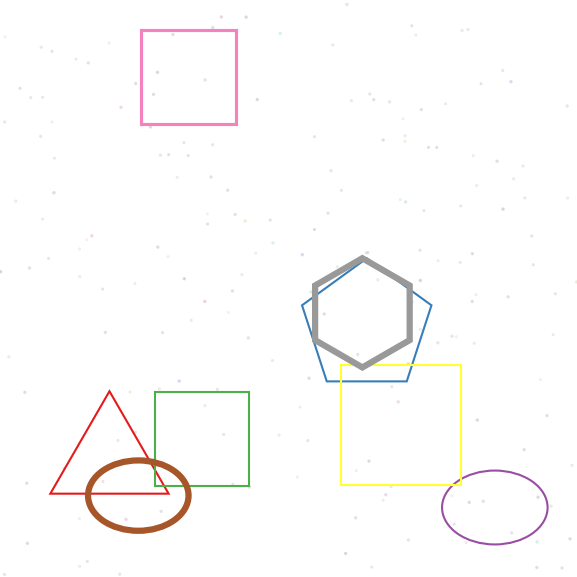[{"shape": "triangle", "thickness": 1, "radius": 0.59, "center": [0.19, 0.203]}, {"shape": "pentagon", "thickness": 1, "radius": 0.59, "center": [0.635, 0.434]}, {"shape": "square", "thickness": 1, "radius": 0.41, "center": [0.349, 0.238]}, {"shape": "oval", "thickness": 1, "radius": 0.46, "center": [0.857, 0.12]}, {"shape": "square", "thickness": 1, "radius": 0.52, "center": [0.694, 0.263]}, {"shape": "oval", "thickness": 3, "radius": 0.44, "center": [0.239, 0.141]}, {"shape": "square", "thickness": 1.5, "radius": 0.41, "center": [0.326, 0.866]}, {"shape": "hexagon", "thickness": 3, "radius": 0.47, "center": [0.628, 0.457]}]